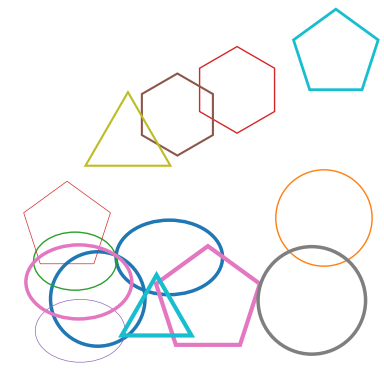[{"shape": "oval", "thickness": 2.5, "radius": 0.69, "center": [0.44, 0.331]}, {"shape": "circle", "thickness": 2.5, "radius": 0.61, "center": [0.254, 0.223]}, {"shape": "circle", "thickness": 1, "radius": 0.63, "center": [0.841, 0.434]}, {"shape": "oval", "thickness": 1, "radius": 0.54, "center": [0.195, 0.322]}, {"shape": "hexagon", "thickness": 1, "radius": 0.56, "center": [0.616, 0.767]}, {"shape": "pentagon", "thickness": 0.5, "radius": 0.59, "center": [0.174, 0.411]}, {"shape": "oval", "thickness": 0.5, "radius": 0.58, "center": [0.208, 0.141]}, {"shape": "hexagon", "thickness": 1.5, "radius": 0.53, "center": [0.461, 0.703]}, {"shape": "oval", "thickness": 2.5, "radius": 0.69, "center": [0.205, 0.268]}, {"shape": "pentagon", "thickness": 3, "radius": 0.71, "center": [0.54, 0.219]}, {"shape": "circle", "thickness": 2.5, "radius": 0.7, "center": [0.81, 0.22]}, {"shape": "triangle", "thickness": 1.5, "radius": 0.64, "center": [0.332, 0.633]}, {"shape": "pentagon", "thickness": 2, "radius": 0.58, "center": [0.872, 0.861]}, {"shape": "triangle", "thickness": 3, "radius": 0.52, "center": [0.407, 0.181]}]